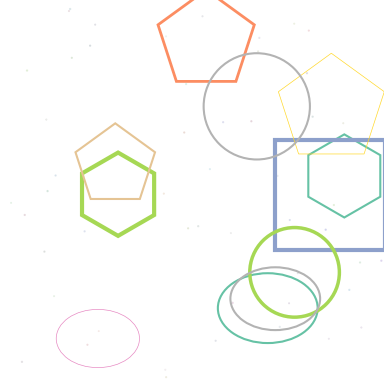[{"shape": "oval", "thickness": 1.5, "radius": 0.65, "center": [0.695, 0.2]}, {"shape": "hexagon", "thickness": 1.5, "radius": 0.54, "center": [0.894, 0.543]}, {"shape": "pentagon", "thickness": 2, "radius": 0.66, "center": [0.535, 0.895]}, {"shape": "square", "thickness": 3, "radius": 0.71, "center": [0.856, 0.493]}, {"shape": "oval", "thickness": 0.5, "radius": 0.54, "center": [0.254, 0.121]}, {"shape": "circle", "thickness": 2.5, "radius": 0.58, "center": [0.765, 0.293]}, {"shape": "hexagon", "thickness": 3, "radius": 0.54, "center": [0.307, 0.496]}, {"shape": "pentagon", "thickness": 0.5, "radius": 0.72, "center": [0.861, 0.717]}, {"shape": "pentagon", "thickness": 1.5, "radius": 0.54, "center": [0.299, 0.571]}, {"shape": "circle", "thickness": 1.5, "radius": 0.69, "center": [0.667, 0.724]}, {"shape": "oval", "thickness": 1.5, "radius": 0.58, "center": [0.715, 0.224]}]